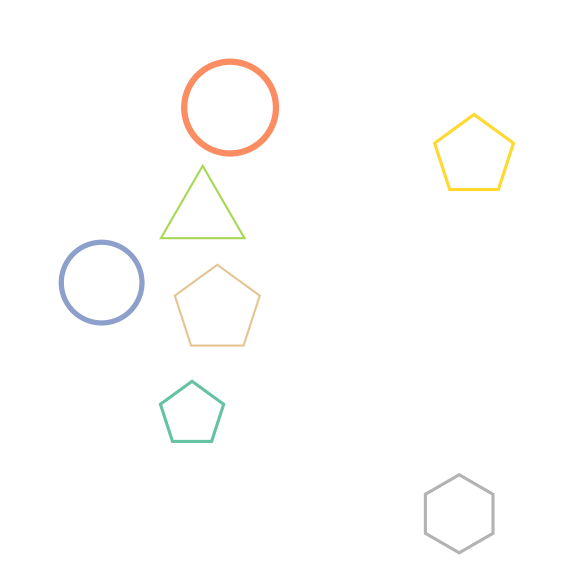[{"shape": "pentagon", "thickness": 1.5, "radius": 0.29, "center": [0.333, 0.281]}, {"shape": "circle", "thickness": 3, "radius": 0.4, "center": [0.398, 0.813]}, {"shape": "circle", "thickness": 2.5, "radius": 0.35, "center": [0.176, 0.51]}, {"shape": "triangle", "thickness": 1, "radius": 0.42, "center": [0.351, 0.628]}, {"shape": "pentagon", "thickness": 1.5, "radius": 0.36, "center": [0.821, 0.729]}, {"shape": "pentagon", "thickness": 1, "radius": 0.39, "center": [0.376, 0.463]}, {"shape": "hexagon", "thickness": 1.5, "radius": 0.34, "center": [0.795, 0.109]}]